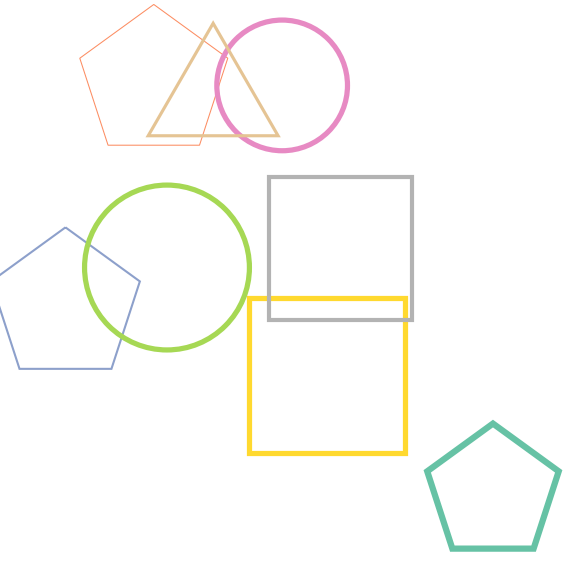[{"shape": "pentagon", "thickness": 3, "radius": 0.6, "center": [0.854, 0.146]}, {"shape": "pentagon", "thickness": 0.5, "radius": 0.67, "center": [0.266, 0.857]}, {"shape": "pentagon", "thickness": 1, "radius": 0.68, "center": [0.113, 0.47]}, {"shape": "circle", "thickness": 2.5, "radius": 0.57, "center": [0.489, 0.851]}, {"shape": "circle", "thickness": 2.5, "radius": 0.71, "center": [0.289, 0.536]}, {"shape": "square", "thickness": 2.5, "radius": 0.67, "center": [0.566, 0.349]}, {"shape": "triangle", "thickness": 1.5, "radius": 0.65, "center": [0.369, 0.829]}, {"shape": "square", "thickness": 2, "radius": 0.62, "center": [0.59, 0.568]}]